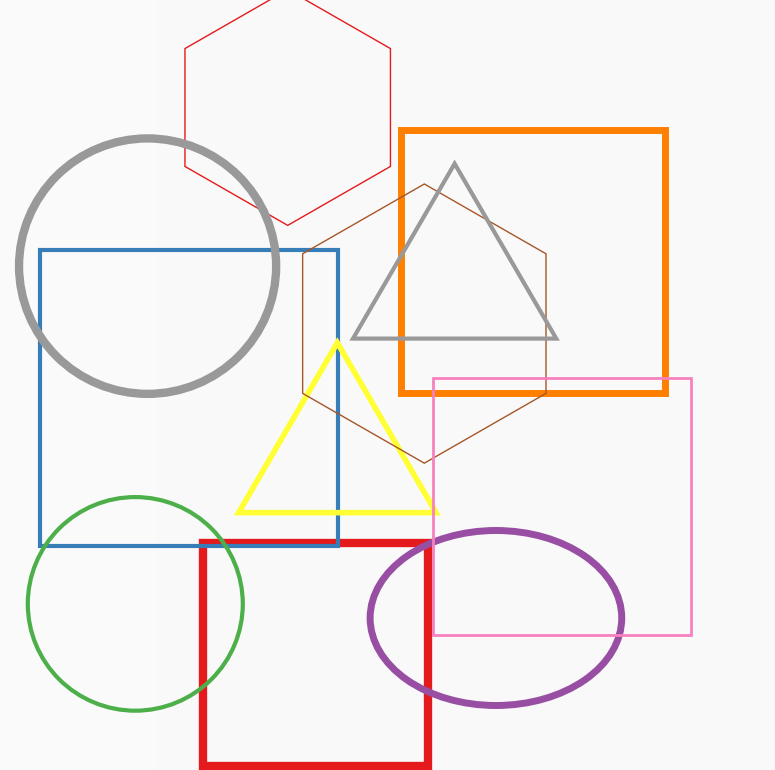[{"shape": "hexagon", "thickness": 0.5, "radius": 0.77, "center": [0.371, 0.86]}, {"shape": "square", "thickness": 3, "radius": 0.72, "center": [0.407, 0.15]}, {"shape": "square", "thickness": 1.5, "radius": 0.96, "center": [0.244, 0.483]}, {"shape": "circle", "thickness": 1.5, "radius": 0.69, "center": [0.175, 0.216]}, {"shape": "oval", "thickness": 2.5, "radius": 0.81, "center": [0.64, 0.197]}, {"shape": "square", "thickness": 2.5, "radius": 0.85, "center": [0.688, 0.66]}, {"shape": "triangle", "thickness": 2, "radius": 0.74, "center": [0.435, 0.408]}, {"shape": "hexagon", "thickness": 0.5, "radius": 0.91, "center": [0.548, 0.58]}, {"shape": "square", "thickness": 1, "radius": 0.83, "center": [0.725, 0.342]}, {"shape": "circle", "thickness": 3, "radius": 0.83, "center": [0.19, 0.654]}, {"shape": "triangle", "thickness": 1.5, "radius": 0.76, "center": [0.587, 0.636]}]